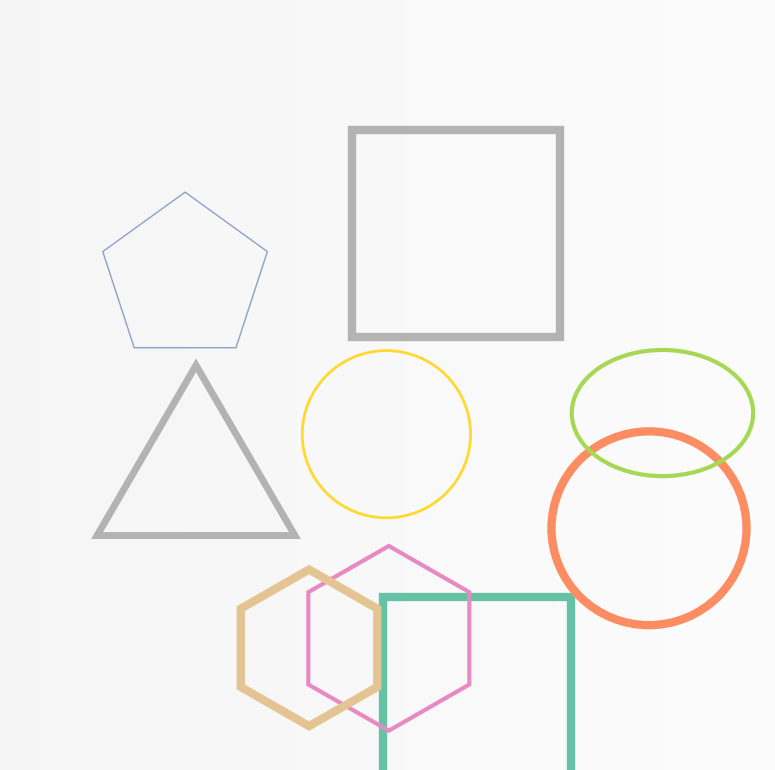[{"shape": "square", "thickness": 3, "radius": 0.6, "center": [0.615, 0.104]}, {"shape": "circle", "thickness": 3, "radius": 0.63, "center": [0.837, 0.314]}, {"shape": "pentagon", "thickness": 0.5, "radius": 0.56, "center": [0.239, 0.639]}, {"shape": "hexagon", "thickness": 1.5, "radius": 0.6, "center": [0.502, 0.171]}, {"shape": "oval", "thickness": 1.5, "radius": 0.59, "center": [0.855, 0.464]}, {"shape": "circle", "thickness": 1, "radius": 0.54, "center": [0.499, 0.436]}, {"shape": "hexagon", "thickness": 3, "radius": 0.51, "center": [0.399, 0.159]}, {"shape": "square", "thickness": 3, "radius": 0.67, "center": [0.589, 0.696]}, {"shape": "triangle", "thickness": 2.5, "radius": 0.74, "center": [0.253, 0.378]}]